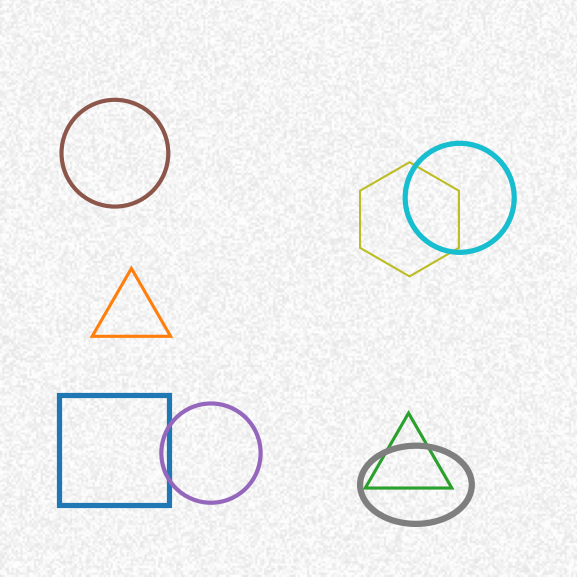[{"shape": "square", "thickness": 2.5, "radius": 0.48, "center": [0.197, 0.22]}, {"shape": "triangle", "thickness": 1.5, "radius": 0.39, "center": [0.228, 0.456]}, {"shape": "triangle", "thickness": 1.5, "radius": 0.43, "center": [0.707, 0.197]}, {"shape": "circle", "thickness": 2, "radius": 0.43, "center": [0.365, 0.215]}, {"shape": "circle", "thickness": 2, "radius": 0.46, "center": [0.199, 0.734]}, {"shape": "oval", "thickness": 3, "radius": 0.48, "center": [0.72, 0.16]}, {"shape": "hexagon", "thickness": 1, "radius": 0.49, "center": [0.709, 0.619]}, {"shape": "circle", "thickness": 2.5, "radius": 0.47, "center": [0.796, 0.657]}]